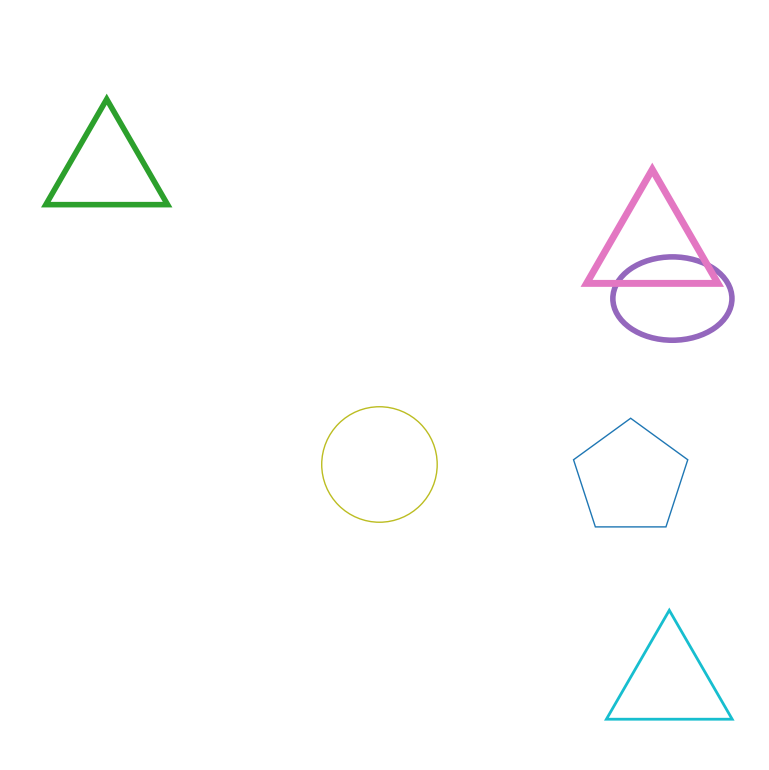[{"shape": "pentagon", "thickness": 0.5, "radius": 0.39, "center": [0.819, 0.379]}, {"shape": "triangle", "thickness": 2, "radius": 0.46, "center": [0.139, 0.78]}, {"shape": "oval", "thickness": 2, "radius": 0.39, "center": [0.873, 0.612]}, {"shape": "triangle", "thickness": 2.5, "radius": 0.49, "center": [0.847, 0.681]}, {"shape": "circle", "thickness": 0.5, "radius": 0.37, "center": [0.493, 0.397]}, {"shape": "triangle", "thickness": 1, "radius": 0.47, "center": [0.869, 0.113]}]